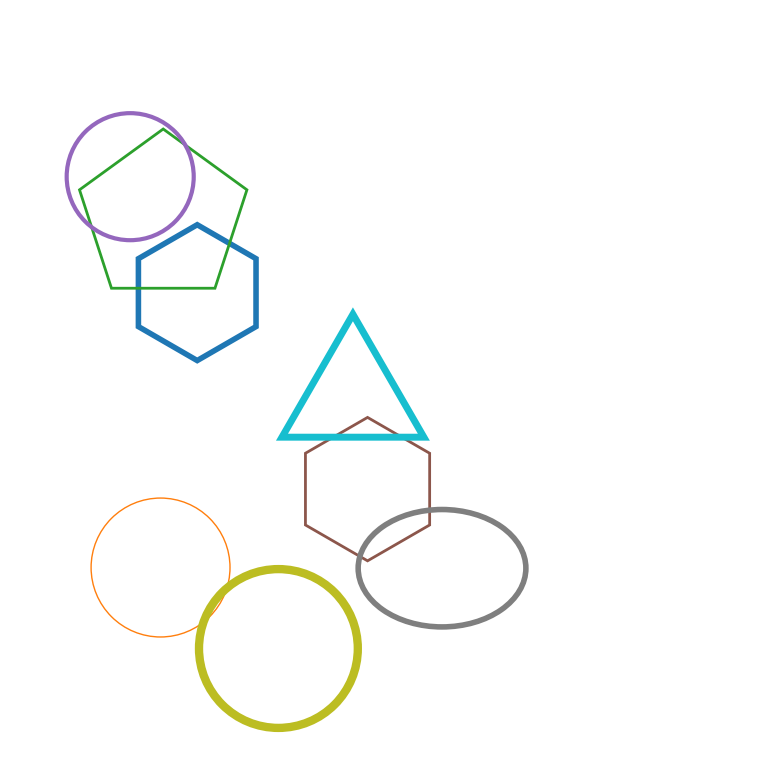[{"shape": "hexagon", "thickness": 2, "radius": 0.44, "center": [0.256, 0.62]}, {"shape": "circle", "thickness": 0.5, "radius": 0.45, "center": [0.209, 0.263]}, {"shape": "pentagon", "thickness": 1, "radius": 0.57, "center": [0.212, 0.718]}, {"shape": "circle", "thickness": 1.5, "radius": 0.41, "center": [0.169, 0.771]}, {"shape": "hexagon", "thickness": 1, "radius": 0.47, "center": [0.477, 0.365]}, {"shape": "oval", "thickness": 2, "radius": 0.54, "center": [0.574, 0.262]}, {"shape": "circle", "thickness": 3, "radius": 0.52, "center": [0.362, 0.158]}, {"shape": "triangle", "thickness": 2.5, "radius": 0.53, "center": [0.458, 0.485]}]